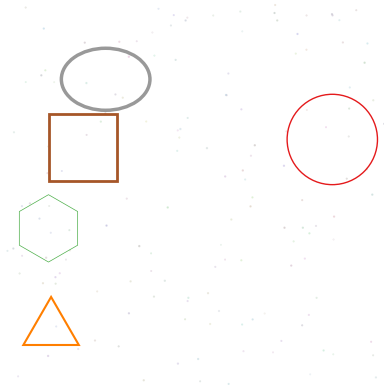[{"shape": "circle", "thickness": 1, "radius": 0.59, "center": [0.863, 0.638]}, {"shape": "hexagon", "thickness": 0.5, "radius": 0.44, "center": [0.126, 0.407]}, {"shape": "triangle", "thickness": 1.5, "radius": 0.42, "center": [0.133, 0.146]}, {"shape": "square", "thickness": 2, "radius": 0.44, "center": [0.215, 0.617]}, {"shape": "oval", "thickness": 2.5, "radius": 0.58, "center": [0.274, 0.794]}]